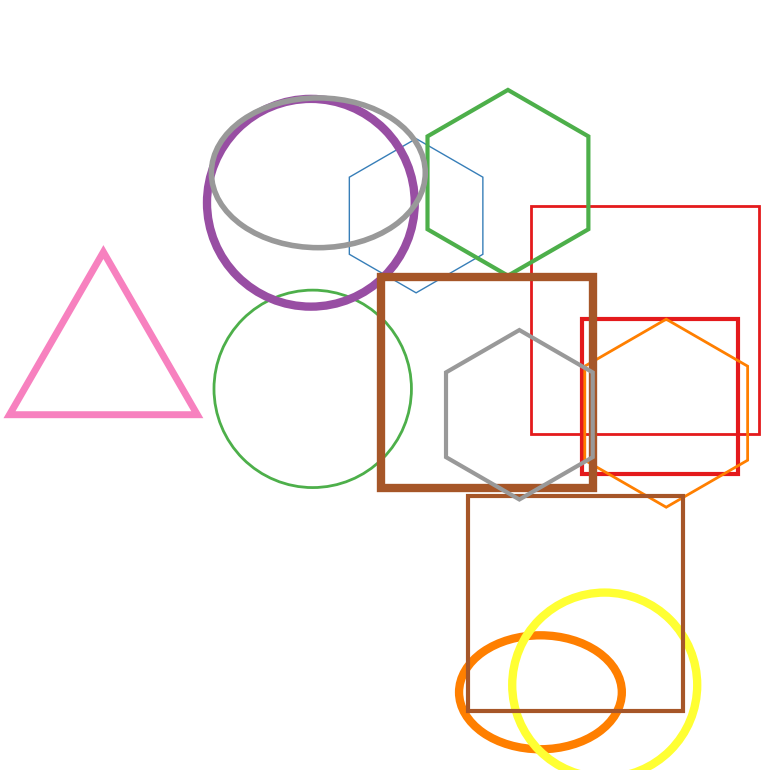[{"shape": "square", "thickness": 1.5, "radius": 0.51, "center": [0.857, 0.485]}, {"shape": "square", "thickness": 1, "radius": 0.74, "center": [0.838, 0.584]}, {"shape": "hexagon", "thickness": 0.5, "radius": 0.5, "center": [0.54, 0.72]}, {"shape": "circle", "thickness": 1, "radius": 0.64, "center": [0.406, 0.495]}, {"shape": "hexagon", "thickness": 1.5, "radius": 0.6, "center": [0.66, 0.763]}, {"shape": "circle", "thickness": 3, "radius": 0.67, "center": [0.404, 0.737]}, {"shape": "oval", "thickness": 3, "radius": 0.53, "center": [0.702, 0.101]}, {"shape": "hexagon", "thickness": 1, "radius": 0.61, "center": [0.865, 0.463]}, {"shape": "circle", "thickness": 3, "radius": 0.6, "center": [0.785, 0.11]}, {"shape": "square", "thickness": 3, "radius": 0.69, "center": [0.633, 0.503]}, {"shape": "square", "thickness": 1.5, "radius": 0.7, "center": [0.748, 0.216]}, {"shape": "triangle", "thickness": 2.5, "radius": 0.7, "center": [0.134, 0.532]}, {"shape": "hexagon", "thickness": 1.5, "radius": 0.55, "center": [0.675, 0.461]}, {"shape": "oval", "thickness": 2, "radius": 0.69, "center": [0.413, 0.776]}]